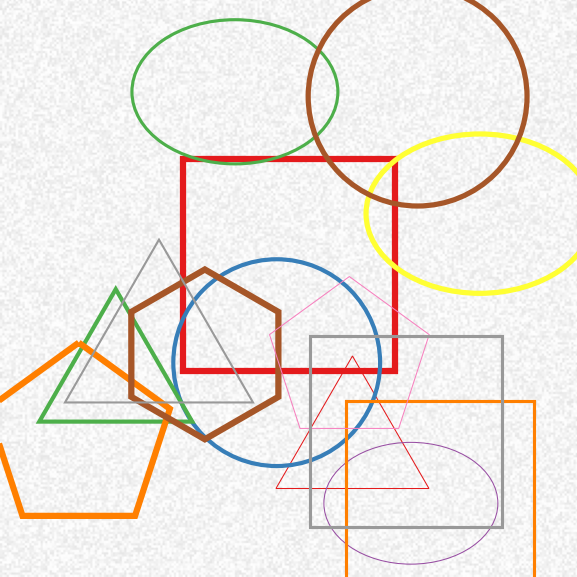[{"shape": "square", "thickness": 3, "radius": 0.92, "center": [0.501, 0.54]}, {"shape": "triangle", "thickness": 0.5, "radius": 0.76, "center": [0.61, 0.23]}, {"shape": "circle", "thickness": 2, "radius": 0.9, "center": [0.479, 0.371]}, {"shape": "triangle", "thickness": 2, "radius": 0.76, "center": [0.2, 0.346]}, {"shape": "oval", "thickness": 1.5, "radius": 0.89, "center": [0.407, 0.84]}, {"shape": "oval", "thickness": 0.5, "radius": 0.75, "center": [0.711, 0.128]}, {"shape": "pentagon", "thickness": 3, "radius": 0.83, "center": [0.136, 0.24]}, {"shape": "square", "thickness": 1.5, "radius": 0.81, "center": [0.762, 0.142]}, {"shape": "oval", "thickness": 2.5, "radius": 0.99, "center": [0.831, 0.629]}, {"shape": "circle", "thickness": 2.5, "radius": 0.95, "center": [0.723, 0.832]}, {"shape": "hexagon", "thickness": 3, "radius": 0.74, "center": [0.355, 0.385]}, {"shape": "pentagon", "thickness": 0.5, "radius": 0.73, "center": [0.605, 0.375]}, {"shape": "square", "thickness": 1.5, "radius": 0.83, "center": [0.703, 0.251]}, {"shape": "triangle", "thickness": 1, "radius": 0.94, "center": [0.275, 0.396]}]